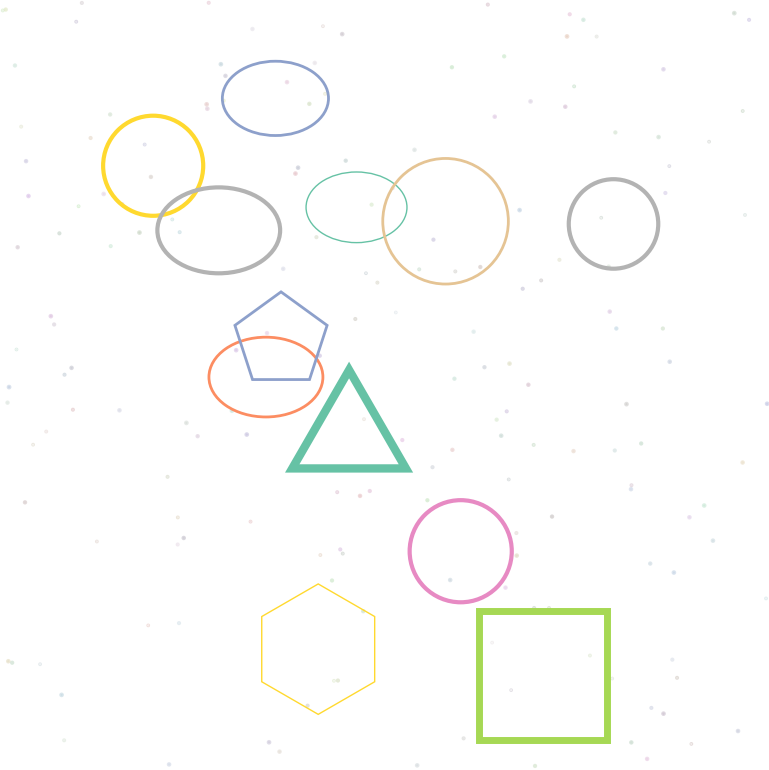[{"shape": "triangle", "thickness": 3, "radius": 0.43, "center": [0.453, 0.434]}, {"shape": "oval", "thickness": 0.5, "radius": 0.33, "center": [0.463, 0.731]}, {"shape": "oval", "thickness": 1, "radius": 0.37, "center": [0.345, 0.51]}, {"shape": "oval", "thickness": 1, "radius": 0.34, "center": [0.358, 0.872]}, {"shape": "pentagon", "thickness": 1, "radius": 0.31, "center": [0.365, 0.558]}, {"shape": "circle", "thickness": 1.5, "radius": 0.33, "center": [0.598, 0.284]}, {"shape": "square", "thickness": 2.5, "radius": 0.42, "center": [0.705, 0.123]}, {"shape": "circle", "thickness": 1.5, "radius": 0.32, "center": [0.199, 0.785]}, {"shape": "hexagon", "thickness": 0.5, "radius": 0.42, "center": [0.413, 0.157]}, {"shape": "circle", "thickness": 1, "radius": 0.41, "center": [0.579, 0.713]}, {"shape": "oval", "thickness": 1.5, "radius": 0.4, "center": [0.284, 0.701]}, {"shape": "circle", "thickness": 1.5, "radius": 0.29, "center": [0.797, 0.709]}]